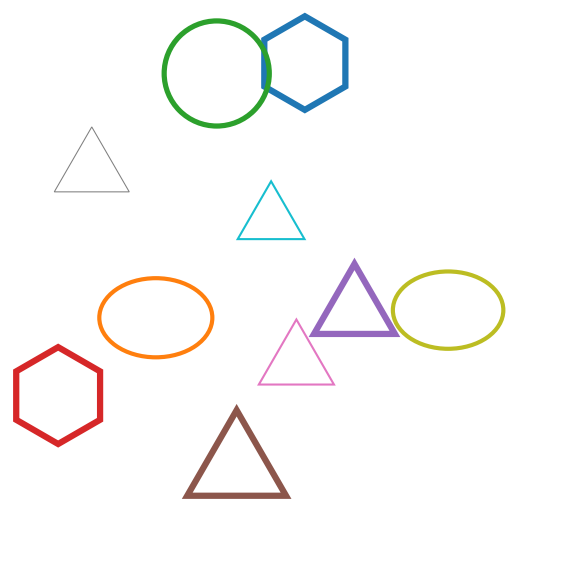[{"shape": "hexagon", "thickness": 3, "radius": 0.41, "center": [0.528, 0.89]}, {"shape": "oval", "thickness": 2, "radius": 0.49, "center": [0.27, 0.449]}, {"shape": "circle", "thickness": 2.5, "radius": 0.46, "center": [0.375, 0.872]}, {"shape": "hexagon", "thickness": 3, "radius": 0.42, "center": [0.101, 0.314]}, {"shape": "triangle", "thickness": 3, "radius": 0.4, "center": [0.614, 0.461]}, {"shape": "triangle", "thickness": 3, "radius": 0.49, "center": [0.41, 0.19]}, {"shape": "triangle", "thickness": 1, "radius": 0.38, "center": [0.513, 0.371]}, {"shape": "triangle", "thickness": 0.5, "radius": 0.37, "center": [0.159, 0.704]}, {"shape": "oval", "thickness": 2, "radius": 0.48, "center": [0.776, 0.462]}, {"shape": "triangle", "thickness": 1, "radius": 0.33, "center": [0.469, 0.618]}]